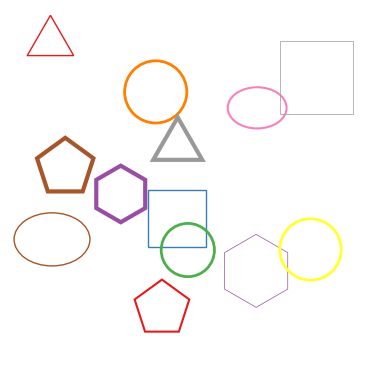[{"shape": "triangle", "thickness": 1, "radius": 0.35, "center": [0.131, 0.89]}, {"shape": "pentagon", "thickness": 1.5, "radius": 0.37, "center": [0.421, 0.199]}, {"shape": "square", "thickness": 1, "radius": 0.37, "center": [0.46, 0.432]}, {"shape": "circle", "thickness": 2, "radius": 0.35, "center": [0.488, 0.351]}, {"shape": "hexagon", "thickness": 0.5, "radius": 0.47, "center": [0.665, 0.296]}, {"shape": "hexagon", "thickness": 3, "radius": 0.37, "center": [0.314, 0.496]}, {"shape": "circle", "thickness": 2, "radius": 0.4, "center": [0.404, 0.761]}, {"shape": "circle", "thickness": 2, "radius": 0.4, "center": [0.807, 0.352]}, {"shape": "oval", "thickness": 1, "radius": 0.49, "center": [0.135, 0.378]}, {"shape": "pentagon", "thickness": 3, "radius": 0.38, "center": [0.169, 0.565]}, {"shape": "oval", "thickness": 1.5, "radius": 0.38, "center": [0.668, 0.72]}, {"shape": "square", "thickness": 0.5, "radius": 0.47, "center": [0.823, 0.799]}, {"shape": "triangle", "thickness": 3, "radius": 0.37, "center": [0.462, 0.622]}]